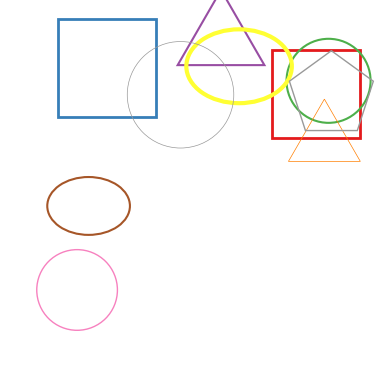[{"shape": "square", "thickness": 2, "radius": 0.57, "center": [0.821, 0.756]}, {"shape": "square", "thickness": 2, "radius": 0.64, "center": [0.277, 0.823]}, {"shape": "circle", "thickness": 1.5, "radius": 0.55, "center": [0.853, 0.79]}, {"shape": "triangle", "thickness": 1.5, "radius": 0.65, "center": [0.574, 0.896]}, {"shape": "triangle", "thickness": 0.5, "radius": 0.54, "center": [0.843, 0.635]}, {"shape": "oval", "thickness": 3, "radius": 0.69, "center": [0.621, 0.828]}, {"shape": "oval", "thickness": 1.5, "radius": 0.54, "center": [0.23, 0.465]}, {"shape": "circle", "thickness": 1, "radius": 0.52, "center": [0.2, 0.247]}, {"shape": "circle", "thickness": 0.5, "radius": 0.69, "center": [0.469, 0.754]}, {"shape": "pentagon", "thickness": 1, "radius": 0.57, "center": [0.861, 0.754]}]